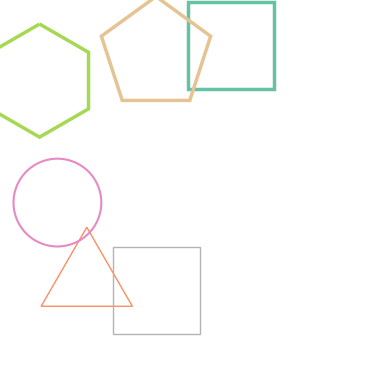[{"shape": "square", "thickness": 2.5, "radius": 0.56, "center": [0.6, 0.881]}, {"shape": "triangle", "thickness": 1, "radius": 0.68, "center": [0.225, 0.273]}, {"shape": "circle", "thickness": 1.5, "radius": 0.57, "center": [0.149, 0.474]}, {"shape": "hexagon", "thickness": 2.5, "radius": 0.73, "center": [0.103, 0.791]}, {"shape": "pentagon", "thickness": 2.5, "radius": 0.75, "center": [0.405, 0.86]}, {"shape": "square", "thickness": 1, "radius": 0.57, "center": [0.406, 0.245]}]